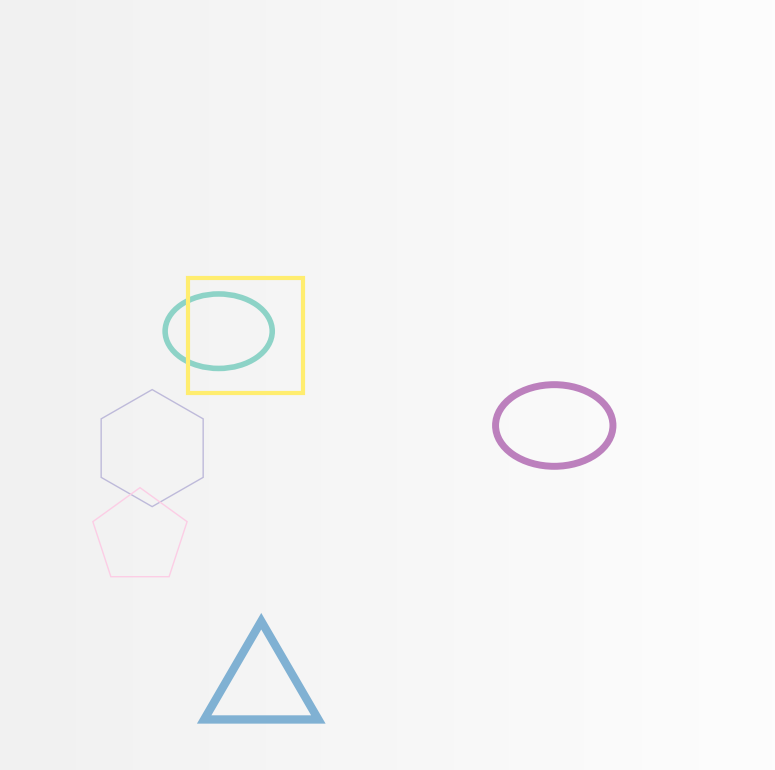[{"shape": "oval", "thickness": 2, "radius": 0.35, "center": [0.282, 0.57]}, {"shape": "hexagon", "thickness": 0.5, "radius": 0.38, "center": [0.196, 0.418]}, {"shape": "triangle", "thickness": 3, "radius": 0.43, "center": [0.337, 0.108]}, {"shape": "pentagon", "thickness": 0.5, "radius": 0.32, "center": [0.181, 0.303]}, {"shape": "oval", "thickness": 2.5, "radius": 0.38, "center": [0.715, 0.447]}, {"shape": "square", "thickness": 1.5, "radius": 0.37, "center": [0.317, 0.564]}]